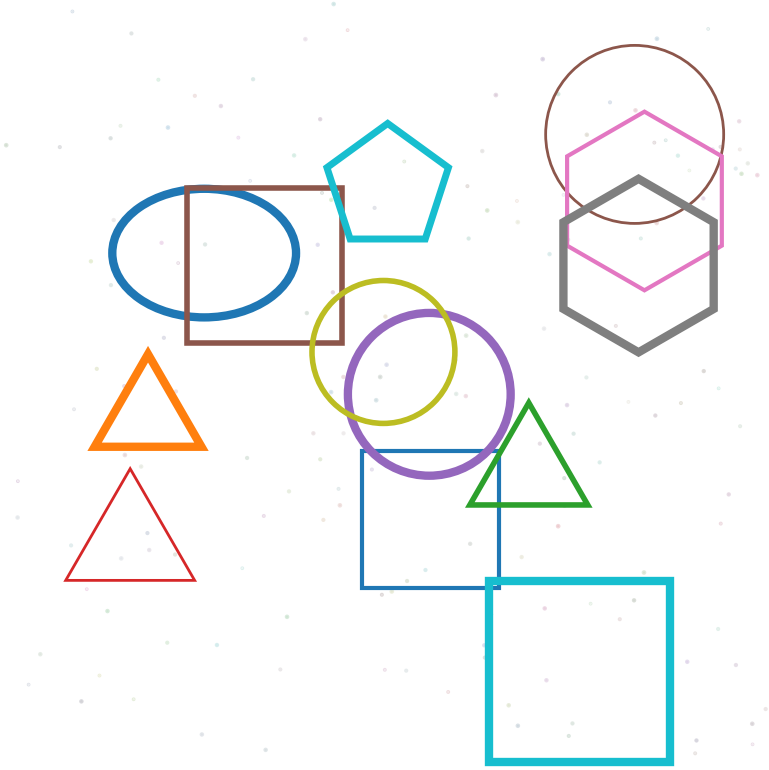[{"shape": "square", "thickness": 1.5, "radius": 0.45, "center": [0.559, 0.325]}, {"shape": "oval", "thickness": 3, "radius": 0.6, "center": [0.265, 0.671]}, {"shape": "triangle", "thickness": 3, "radius": 0.4, "center": [0.192, 0.46]}, {"shape": "triangle", "thickness": 2, "radius": 0.44, "center": [0.687, 0.388]}, {"shape": "triangle", "thickness": 1, "radius": 0.48, "center": [0.169, 0.295]}, {"shape": "circle", "thickness": 3, "radius": 0.53, "center": [0.558, 0.488]}, {"shape": "circle", "thickness": 1, "radius": 0.58, "center": [0.824, 0.825]}, {"shape": "square", "thickness": 2, "radius": 0.5, "center": [0.343, 0.656]}, {"shape": "hexagon", "thickness": 1.5, "radius": 0.58, "center": [0.837, 0.739]}, {"shape": "hexagon", "thickness": 3, "radius": 0.56, "center": [0.829, 0.655]}, {"shape": "circle", "thickness": 2, "radius": 0.46, "center": [0.498, 0.543]}, {"shape": "pentagon", "thickness": 2.5, "radius": 0.41, "center": [0.503, 0.757]}, {"shape": "square", "thickness": 3, "radius": 0.58, "center": [0.753, 0.128]}]